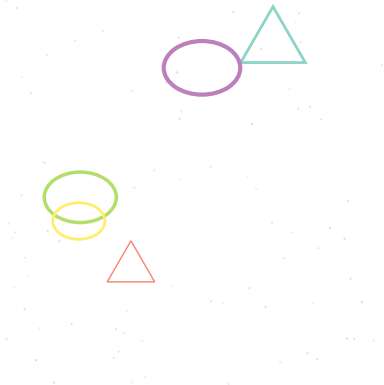[{"shape": "triangle", "thickness": 2, "radius": 0.48, "center": [0.709, 0.886]}, {"shape": "triangle", "thickness": 1, "radius": 0.36, "center": [0.34, 0.303]}, {"shape": "oval", "thickness": 2.5, "radius": 0.47, "center": [0.209, 0.487]}, {"shape": "oval", "thickness": 3, "radius": 0.5, "center": [0.525, 0.824]}, {"shape": "oval", "thickness": 2, "radius": 0.34, "center": [0.205, 0.426]}]